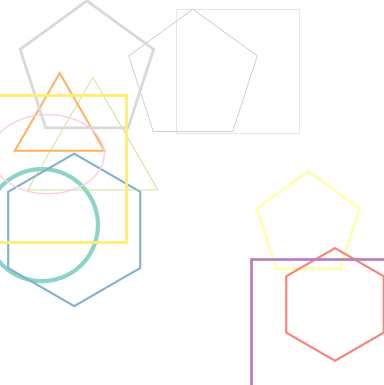[{"shape": "circle", "thickness": 3, "radius": 0.73, "center": [0.109, 0.415]}, {"shape": "pentagon", "thickness": 2, "radius": 0.7, "center": [0.801, 0.415]}, {"shape": "pentagon", "thickness": 0.5, "radius": 0.88, "center": [0.501, 0.801]}, {"shape": "hexagon", "thickness": 1.5, "radius": 0.73, "center": [0.87, 0.209]}, {"shape": "hexagon", "thickness": 1.5, "radius": 0.99, "center": [0.193, 0.403]}, {"shape": "triangle", "thickness": 1.5, "radius": 0.67, "center": [0.155, 0.676]}, {"shape": "triangle", "thickness": 0.5, "radius": 0.98, "center": [0.241, 0.604]}, {"shape": "oval", "thickness": 1, "radius": 0.73, "center": [0.124, 0.599]}, {"shape": "pentagon", "thickness": 2, "radius": 0.91, "center": [0.226, 0.816]}, {"shape": "square", "thickness": 2, "radius": 0.89, "center": [0.83, 0.15]}, {"shape": "square", "thickness": 0.5, "radius": 0.8, "center": [0.617, 0.815]}, {"shape": "square", "thickness": 2, "radius": 0.96, "center": [0.137, 0.562]}]